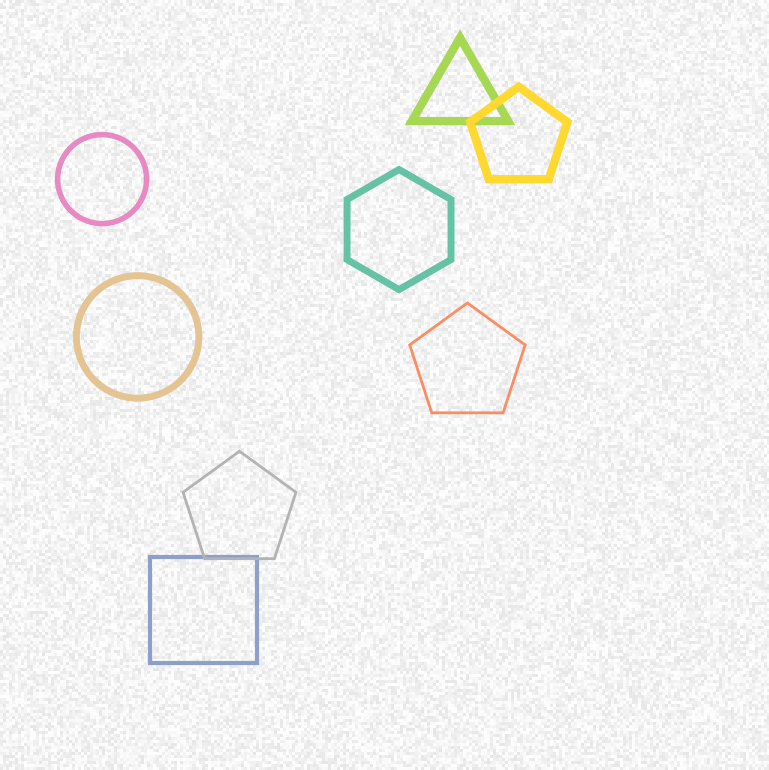[{"shape": "hexagon", "thickness": 2.5, "radius": 0.39, "center": [0.518, 0.702]}, {"shape": "pentagon", "thickness": 1, "radius": 0.39, "center": [0.607, 0.528]}, {"shape": "square", "thickness": 1.5, "radius": 0.35, "center": [0.264, 0.208]}, {"shape": "circle", "thickness": 2, "radius": 0.29, "center": [0.133, 0.767]}, {"shape": "triangle", "thickness": 3, "radius": 0.36, "center": [0.597, 0.879]}, {"shape": "pentagon", "thickness": 3, "radius": 0.33, "center": [0.674, 0.821]}, {"shape": "circle", "thickness": 2.5, "radius": 0.4, "center": [0.179, 0.562]}, {"shape": "pentagon", "thickness": 1, "radius": 0.39, "center": [0.311, 0.337]}]